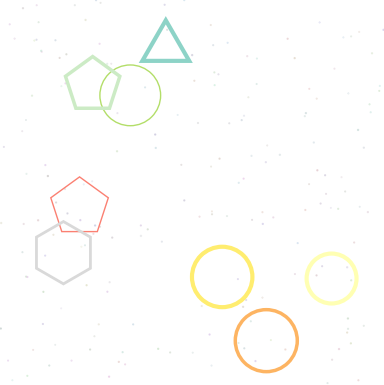[{"shape": "triangle", "thickness": 3, "radius": 0.35, "center": [0.431, 0.877]}, {"shape": "circle", "thickness": 3, "radius": 0.32, "center": [0.861, 0.277]}, {"shape": "pentagon", "thickness": 1, "radius": 0.39, "center": [0.207, 0.462]}, {"shape": "circle", "thickness": 2.5, "radius": 0.4, "center": [0.692, 0.115]}, {"shape": "circle", "thickness": 1, "radius": 0.39, "center": [0.338, 0.752]}, {"shape": "hexagon", "thickness": 2, "radius": 0.4, "center": [0.165, 0.344]}, {"shape": "pentagon", "thickness": 2.5, "radius": 0.37, "center": [0.241, 0.779]}, {"shape": "circle", "thickness": 3, "radius": 0.39, "center": [0.577, 0.281]}]